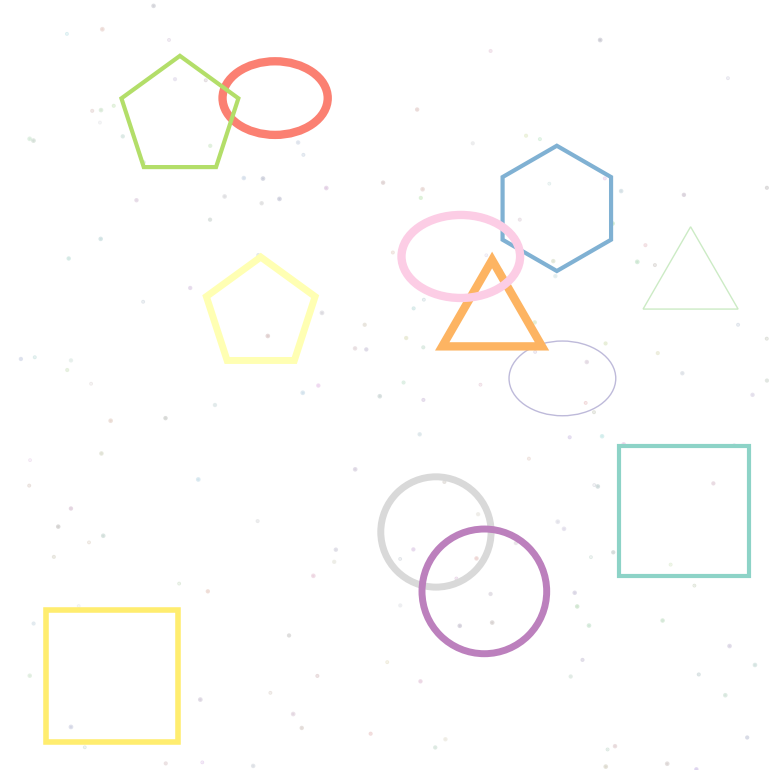[{"shape": "square", "thickness": 1.5, "radius": 0.42, "center": [0.888, 0.336]}, {"shape": "pentagon", "thickness": 2.5, "radius": 0.37, "center": [0.339, 0.592]}, {"shape": "oval", "thickness": 0.5, "radius": 0.35, "center": [0.73, 0.509]}, {"shape": "oval", "thickness": 3, "radius": 0.34, "center": [0.357, 0.873]}, {"shape": "hexagon", "thickness": 1.5, "radius": 0.41, "center": [0.723, 0.729]}, {"shape": "triangle", "thickness": 3, "radius": 0.37, "center": [0.639, 0.588]}, {"shape": "pentagon", "thickness": 1.5, "radius": 0.4, "center": [0.234, 0.848]}, {"shape": "oval", "thickness": 3, "radius": 0.39, "center": [0.598, 0.667]}, {"shape": "circle", "thickness": 2.5, "radius": 0.36, "center": [0.566, 0.309]}, {"shape": "circle", "thickness": 2.5, "radius": 0.4, "center": [0.629, 0.232]}, {"shape": "triangle", "thickness": 0.5, "radius": 0.36, "center": [0.897, 0.634]}, {"shape": "square", "thickness": 2, "radius": 0.43, "center": [0.146, 0.122]}]